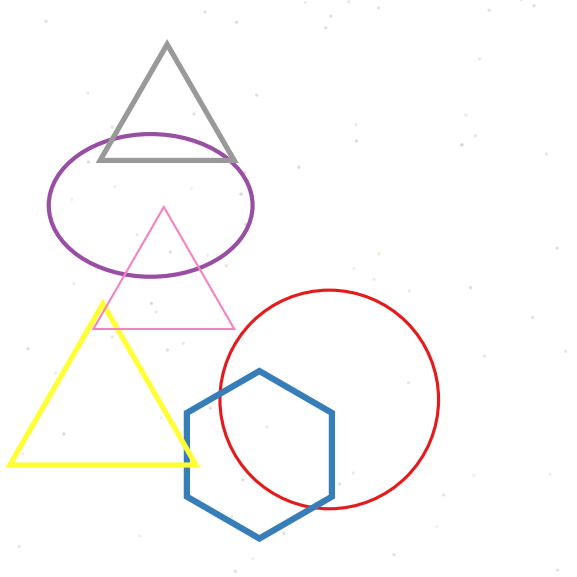[{"shape": "circle", "thickness": 1.5, "radius": 0.95, "center": [0.57, 0.307]}, {"shape": "hexagon", "thickness": 3, "radius": 0.73, "center": [0.449, 0.212]}, {"shape": "oval", "thickness": 2, "radius": 0.88, "center": [0.261, 0.643]}, {"shape": "triangle", "thickness": 2.5, "radius": 0.93, "center": [0.178, 0.287]}, {"shape": "triangle", "thickness": 1, "radius": 0.7, "center": [0.284, 0.5]}, {"shape": "triangle", "thickness": 2.5, "radius": 0.67, "center": [0.289, 0.788]}]